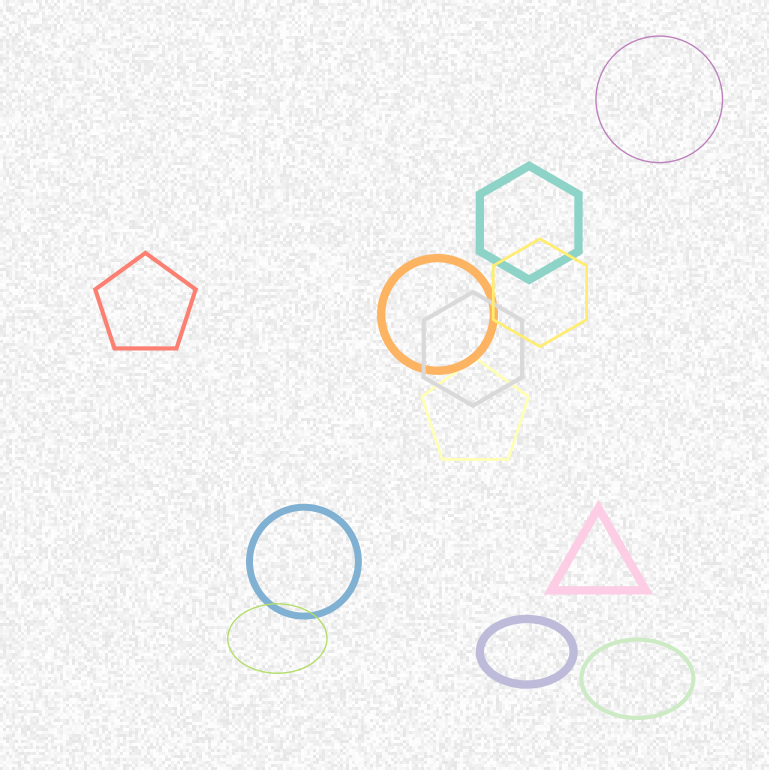[{"shape": "hexagon", "thickness": 3, "radius": 0.37, "center": [0.687, 0.711]}, {"shape": "pentagon", "thickness": 1, "radius": 0.36, "center": [0.617, 0.462]}, {"shape": "oval", "thickness": 3, "radius": 0.3, "center": [0.684, 0.154]}, {"shape": "pentagon", "thickness": 1.5, "radius": 0.34, "center": [0.189, 0.603]}, {"shape": "circle", "thickness": 2.5, "radius": 0.35, "center": [0.395, 0.271]}, {"shape": "circle", "thickness": 3, "radius": 0.37, "center": [0.568, 0.592]}, {"shape": "oval", "thickness": 0.5, "radius": 0.32, "center": [0.36, 0.171]}, {"shape": "triangle", "thickness": 3, "radius": 0.36, "center": [0.777, 0.269]}, {"shape": "hexagon", "thickness": 1.5, "radius": 0.37, "center": [0.614, 0.547]}, {"shape": "circle", "thickness": 0.5, "radius": 0.41, "center": [0.856, 0.871]}, {"shape": "oval", "thickness": 1.5, "radius": 0.36, "center": [0.828, 0.118]}, {"shape": "hexagon", "thickness": 1, "radius": 0.35, "center": [0.701, 0.62]}]